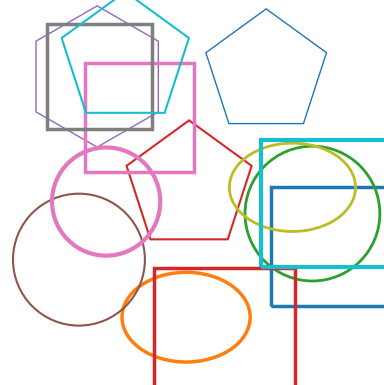[{"shape": "square", "thickness": 2.5, "radius": 0.77, "center": [0.857, 0.36]}, {"shape": "pentagon", "thickness": 1, "radius": 0.82, "center": [0.691, 0.812]}, {"shape": "oval", "thickness": 2.5, "radius": 0.83, "center": [0.483, 0.176]}, {"shape": "circle", "thickness": 2, "radius": 0.88, "center": [0.812, 0.445]}, {"shape": "pentagon", "thickness": 1.5, "radius": 0.85, "center": [0.491, 0.517]}, {"shape": "square", "thickness": 2.5, "radius": 0.92, "center": [0.583, 0.12]}, {"shape": "hexagon", "thickness": 1, "radius": 0.92, "center": [0.252, 0.801]}, {"shape": "circle", "thickness": 1.5, "radius": 0.86, "center": [0.205, 0.326]}, {"shape": "square", "thickness": 2.5, "radius": 0.71, "center": [0.362, 0.695]}, {"shape": "circle", "thickness": 3, "radius": 0.7, "center": [0.276, 0.477]}, {"shape": "square", "thickness": 2.5, "radius": 0.68, "center": [0.259, 0.801]}, {"shape": "oval", "thickness": 2, "radius": 0.82, "center": [0.76, 0.513]}, {"shape": "pentagon", "thickness": 1.5, "radius": 0.87, "center": [0.325, 0.848]}, {"shape": "square", "thickness": 3, "radius": 0.82, "center": [0.843, 0.472]}]